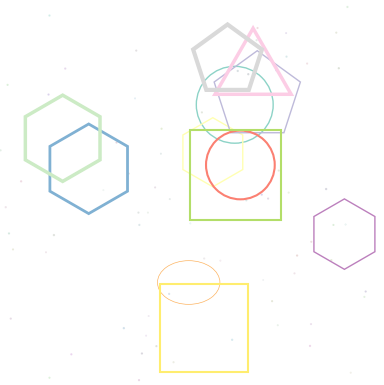[{"shape": "circle", "thickness": 1, "radius": 0.5, "center": [0.61, 0.728]}, {"shape": "hexagon", "thickness": 1, "radius": 0.45, "center": [0.553, 0.605]}, {"shape": "pentagon", "thickness": 1, "radius": 0.59, "center": [0.668, 0.751]}, {"shape": "circle", "thickness": 1.5, "radius": 0.45, "center": [0.624, 0.572]}, {"shape": "hexagon", "thickness": 2, "radius": 0.58, "center": [0.23, 0.562]}, {"shape": "oval", "thickness": 0.5, "radius": 0.41, "center": [0.49, 0.266]}, {"shape": "square", "thickness": 1.5, "radius": 0.59, "center": [0.612, 0.545]}, {"shape": "triangle", "thickness": 2.5, "radius": 0.57, "center": [0.657, 0.812]}, {"shape": "pentagon", "thickness": 3, "radius": 0.47, "center": [0.591, 0.843]}, {"shape": "hexagon", "thickness": 1, "radius": 0.46, "center": [0.895, 0.392]}, {"shape": "hexagon", "thickness": 2.5, "radius": 0.56, "center": [0.163, 0.641]}, {"shape": "square", "thickness": 1.5, "radius": 0.57, "center": [0.531, 0.148]}]